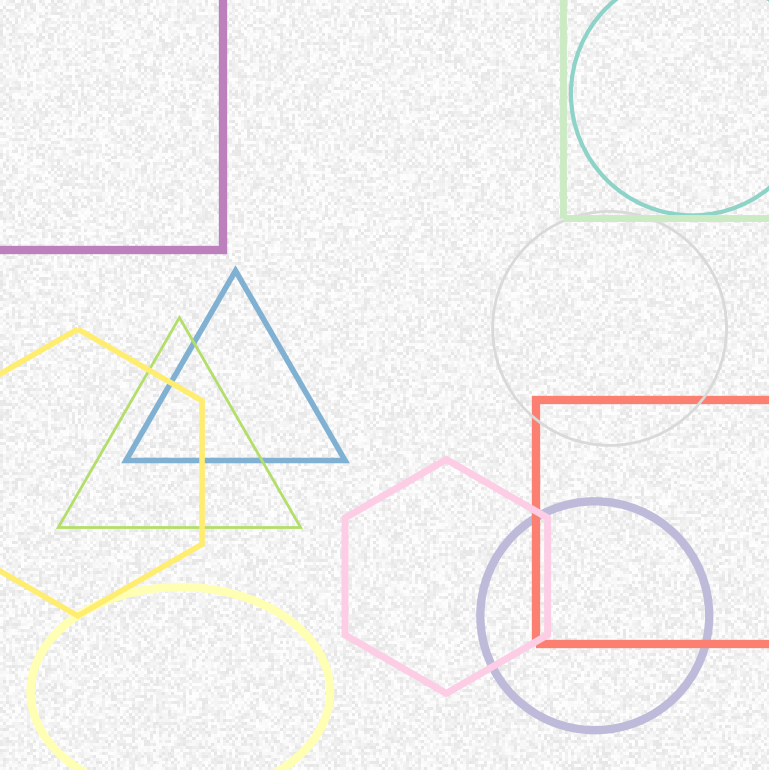[{"shape": "circle", "thickness": 1.5, "radius": 0.79, "center": [0.899, 0.878]}, {"shape": "oval", "thickness": 3, "radius": 0.97, "center": [0.234, 0.102]}, {"shape": "circle", "thickness": 3, "radius": 0.74, "center": [0.772, 0.2]}, {"shape": "square", "thickness": 3, "radius": 0.79, "center": [0.855, 0.322]}, {"shape": "triangle", "thickness": 2, "radius": 0.82, "center": [0.306, 0.484]}, {"shape": "triangle", "thickness": 1, "radius": 0.91, "center": [0.233, 0.406]}, {"shape": "hexagon", "thickness": 2.5, "radius": 0.76, "center": [0.58, 0.251]}, {"shape": "circle", "thickness": 1, "radius": 0.76, "center": [0.792, 0.573]}, {"shape": "square", "thickness": 3, "radius": 0.91, "center": [0.108, 0.857]}, {"shape": "square", "thickness": 2.5, "radius": 0.79, "center": [0.889, 0.876]}, {"shape": "hexagon", "thickness": 2, "radius": 0.93, "center": [0.101, 0.386]}]